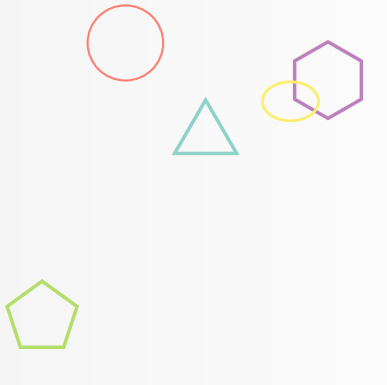[{"shape": "triangle", "thickness": 2.5, "radius": 0.46, "center": [0.531, 0.648]}, {"shape": "circle", "thickness": 1.5, "radius": 0.49, "center": [0.324, 0.888]}, {"shape": "pentagon", "thickness": 2.5, "radius": 0.47, "center": [0.109, 0.175]}, {"shape": "hexagon", "thickness": 2.5, "radius": 0.5, "center": [0.846, 0.792]}, {"shape": "oval", "thickness": 2, "radius": 0.36, "center": [0.75, 0.737]}]